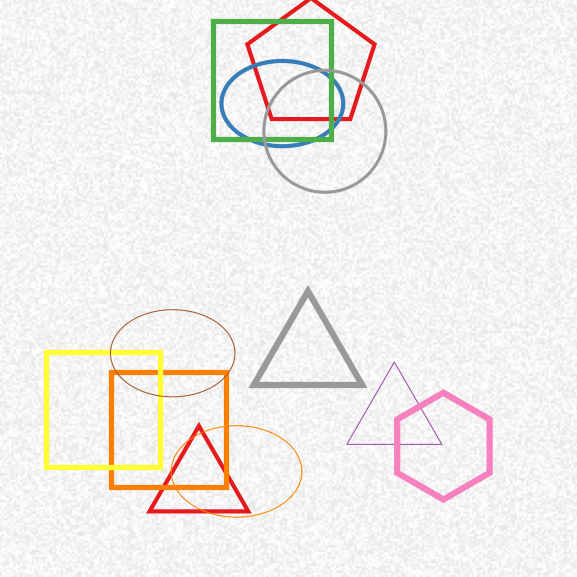[{"shape": "pentagon", "thickness": 2, "radius": 0.58, "center": [0.538, 0.887]}, {"shape": "triangle", "thickness": 2, "radius": 0.49, "center": [0.344, 0.163]}, {"shape": "oval", "thickness": 2, "radius": 0.53, "center": [0.489, 0.82]}, {"shape": "square", "thickness": 2.5, "radius": 0.51, "center": [0.471, 0.861]}, {"shape": "triangle", "thickness": 0.5, "radius": 0.48, "center": [0.683, 0.277]}, {"shape": "square", "thickness": 2.5, "radius": 0.5, "center": [0.292, 0.255]}, {"shape": "oval", "thickness": 0.5, "radius": 0.57, "center": [0.41, 0.183]}, {"shape": "square", "thickness": 2.5, "radius": 0.5, "center": [0.178, 0.291]}, {"shape": "oval", "thickness": 0.5, "radius": 0.54, "center": [0.299, 0.387]}, {"shape": "hexagon", "thickness": 3, "radius": 0.46, "center": [0.768, 0.227]}, {"shape": "triangle", "thickness": 3, "radius": 0.54, "center": [0.533, 0.387]}, {"shape": "circle", "thickness": 1.5, "radius": 0.53, "center": [0.563, 0.772]}]